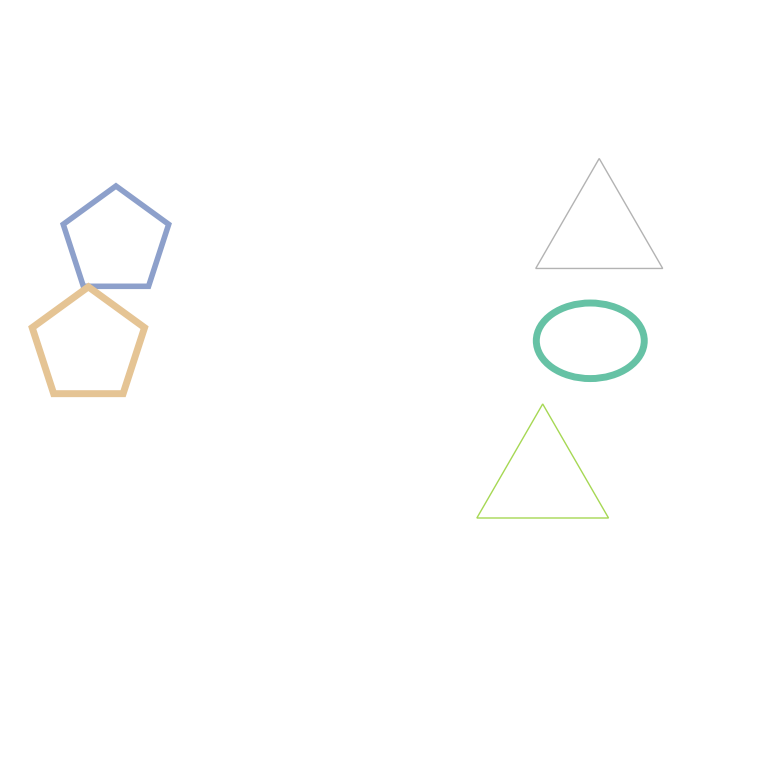[{"shape": "oval", "thickness": 2.5, "radius": 0.35, "center": [0.767, 0.557]}, {"shape": "pentagon", "thickness": 2, "radius": 0.36, "center": [0.151, 0.686]}, {"shape": "triangle", "thickness": 0.5, "radius": 0.49, "center": [0.705, 0.377]}, {"shape": "pentagon", "thickness": 2.5, "radius": 0.38, "center": [0.115, 0.551]}, {"shape": "triangle", "thickness": 0.5, "radius": 0.48, "center": [0.778, 0.699]}]